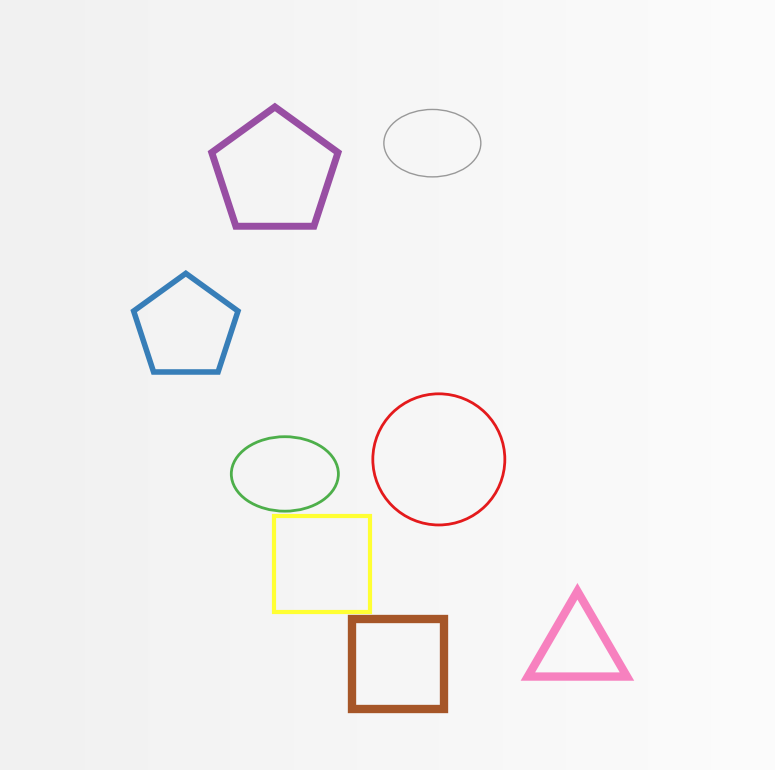[{"shape": "circle", "thickness": 1, "radius": 0.43, "center": [0.566, 0.403]}, {"shape": "pentagon", "thickness": 2, "radius": 0.35, "center": [0.24, 0.574]}, {"shape": "oval", "thickness": 1, "radius": 0.35, "center": [0.368, 0.384]}, {"shape": "pentagon", "thickness": 2.5, "radius": 0.43, "center": [0.355, 0.775]}, {"shape": "square", "thickness": 1.5, "radius": 0.31, "center": [0.415, 0.267]}, {"shape": "square", "thickness": 3, "radius": 0.29, "center": [0.514, 0.138]}, {"shape": "triangle", "thickness": 3, "radius": 0.37, "center": [0.745, 0.158]}, {"shape": "oval", "thickness": 0.5, "radius": 0.31, "center": [0.558, 0.814]}]